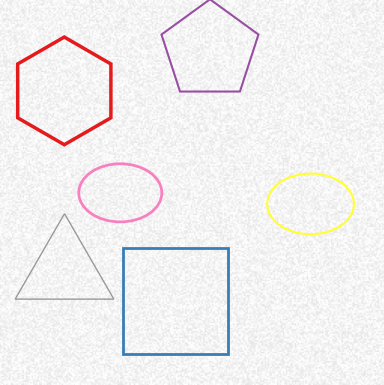[{"shape": "hexagon", "thickness": 2.5, "radius": 0.7, "center": [0.167, 0.764]}, {"shape": "square", "thickness": 2, "radius": 0.68, "center": [0.456, 0.218]}, {"shape": "pentagon", "thickness": 1.5, "radius": 0.66, "center": [0.545, 0.869]}, {"shape": "oval", "thickness": 1.5, "radius": 0.56, "center": [0.807, 0.47]}, {"shape": "oval", "thickness": 2, "radius": 0.54, "center": [0.312, 0.499]}, {"shape": "triangle", "thickness": 1, "radius": 0.74, "center": [0.168, 0.297]}]